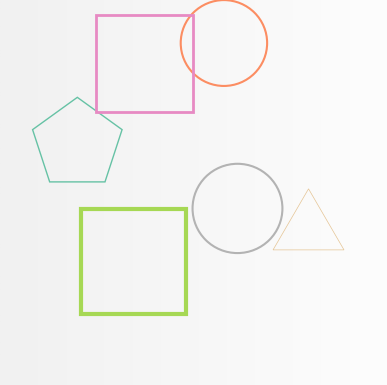[{"shape": "pentagon", "thickness": 1, "radius": 0.61, "center": [0.2, 0.626]}, {"shape": "circle", "thickness": 1.5, "radius": 0.56, "center": [0.578, 0.888]}, {"shape": "square", "thickness": 2, "radius": 0.63, "center": [0.373, 0.834]}, {"shape": "square", "thickness": 3, "radius": 0.68, "center": [0.344, 0.321]}, {"shape": "triangle", "thickness": 0.5, "radius": 0.53, "center": [0.796, 0.404]}, {"shape": "circle", "thickness": 1.5, "radius": 0.58, "center": [0.613, 0.459]}]